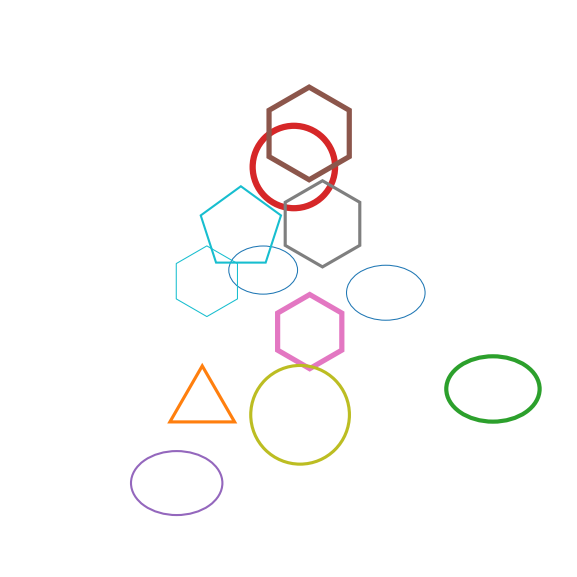[{"shape": "oval", "thickness": 0.5, "radius": 0.3, "center": [0.456, 0.531]}, {"shape": "oval", "thickness": 0.5, "radius": 0.34, "center": [0.668, 0.492]}, {"shape": "triangle", "thickness": 1.5, "radius": 0.32, "center": [0.35, 0.301]}, {"shape": "oval", "thickness": 2, "radius": 0.4, "center": [0.854, 0.326]}, {"shape": "circle", "thickness": 3, "radius": 0.36, "center": [0.509, 0.71]}, {"shape": "oval", "thickness": 1, "radius": 0.4, "center": [0.306, 0.163]}, {"shape": "hexagon", "thickness": 2.5, "radius": 0.4, "center": [0.535, 0.768]}, {"shape": "hexagon", "thickness": 2.5, "radius": 0.32, "center": [0.536, 0.425]}, {"shape": "hexagon", "thickness": 1.5, "radius": 0.37, "center": [0.558, 0.612]}, {"shape": "circle", "thickness": 1.5, "radius": 0.43, "center": [0.52, 0.281]}, {"shape": "pentagon", "thickness": 1, "radius": 0.37, "center": [0.417, 0.604]}, {"shape": "hexagon", "thickness": 0.5, "radius": 0.31, "center": [0.358, 0.512]}]